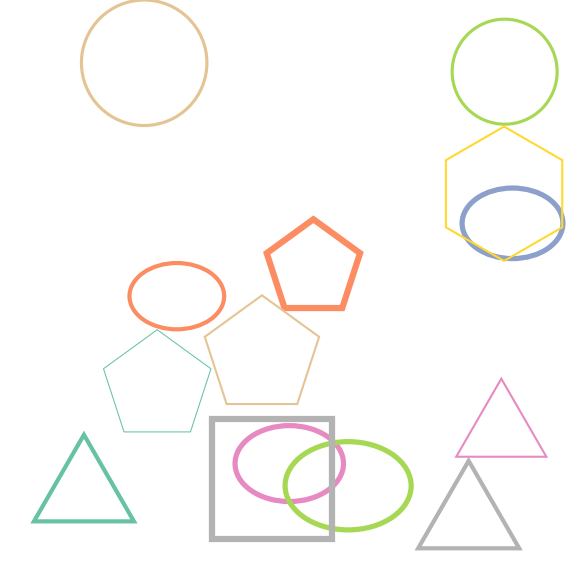[{"shape": "pentagon", "thickness": 0.5, "radius": 0.49, "center": [0.272, 0.33]}, {"shape": "triangle", "thickness": 2, "radius": 0.5, "center": [0.145, 0.146]}, {"shape": "pentagon", "thickness": 3, "radius": 0.42, "center": [0.543, 0.534]}, {"shape": "oval", "thickness": 2, "radius": 0.41, "center": [0.306, 0.486]}, {"shape": "oval", "thickness": 2.5, "radius": 0.44, "center": [0.887, 0.612]}, {"shape": "oval", "thickness": 2.5, "radius": 0.47, "center": [0.501, 0.196]}, {"shape": "triangle", "thickness": 1, "radius": 0.45, "center": [0.868, 0.253]}, {"shape": "oval", "thickness": 2.5, "radius": 0.55, "center": [0.603, 0.158]}, {"shape": "circle", "thickness": 1.5, "radius": 0.45, "center": [0.874, 0.875]}, {"shape": "hexagon", "thickness": 1, "radius": 0.58, "center": [0.873, 0.664]}, {"shape": "circle", "thickness": 1.5, "radius": 0.54, "center": [0.25, 0.89]}, {"shape": "pentagon", "thickness": 1, "radius": 0.52, "center": [0.454, 0.384]}, {"shape": "square", "thickness": 3, "radius": 0.52, "center": [0.47, 0.17]}, {"shape": "triangle", "thickness": 2, "radius": 0.51, "center": [0.812, 0.1]}]